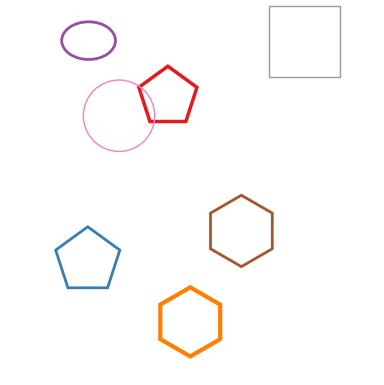[{"shape": "pentagon", "thickness": 2.5, "radius": 0.4, "center": [0.436, 0.749]}, {"shape": "pentagon", "thickness": 2, "radius": 0.44, "center": [0.228, 0.323]}, {"shape": "oval", "thickness": 2, "radius": 0.35, "center": [0.23, 0.894]}, {"shape": "hexagon", "thickness": 3, "radius": 0.45, "center": [0.494, 0.164]}, {"shape": "hexagon", "thickness": 2, "radius": 0.46, "center": [0.627, 0.4]}, {"shape": "circle", "thickness": 1, "radius": 0.46, "center": [0.309, 0.699]}, {"shape": "square", "thickness": 1, "radius": 0.46, "center": [0.791, 0.892]}]